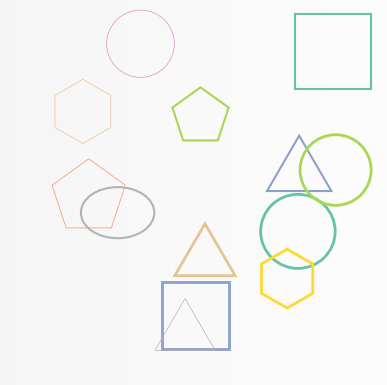[{"shape": "square", "thickness": 1.5, "radius": 0.48, "center": [0.859, 0.867]}, {"shape": "circle", "thickness": 2, "radius": 0.48, "center": [0.769, 0.399]}, {"shape": "pentagon", "thickness": 0.5, "radius": 0.5, "center": [0.229, 0.488]}, {"shape": "triangle", "thickness": 1.5, "radius": 0.48, "center": [0.772, 0.552]}, {"shape": "square", "thickness": 2, "radius": 0.43, "center": [0.504, 0.18]}, {"shape": "circle", "thickness": 0.5, "radius": 0.44, "center": [0.363, 0.886]}, {"shape": "circle", "thickness": 2, "radius": 0.46, "center": [0.866, 0.558]}, {"shape": "pentagon", "thickness": 1.5, "radius": 0.38, "center": [0.517, 0.697]}, {"shape": "hexagon", "thickness": 2, "radius": 0.38, "center": [0.741, 0.276]}, {"shape": "hexagon", "thickness": 0.5, "radius": 0.42, "center": [0.214, 0.711]}, {"shape": "triangle", "thickness": 2, "radius": 0.45, "center": [0.529, 0.329]}, {"shape": "triangle", "thickness": 0.5, "radius": 0.45, "center": [0.478, 0.135]}, {"shape": "oval", "thickness": 1.5, "radius": 0.47, "center": [0.303, 0.448]}]